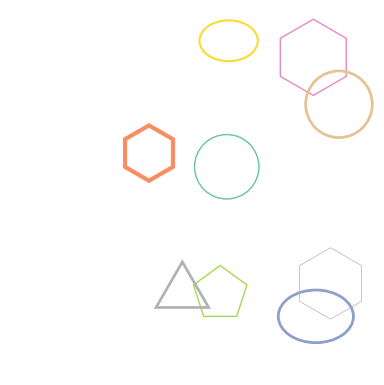[{"shape": "circle", "thickness": 1, "radius": 0.42, "center": [0.589, 0.567]}, {"shape": "hexagon", "thickness": 3, "radius": 0.36, "center": [0.387, 0.602]}, {"shape": "oval", "thickness": 2, "radius": 0.49, "center": [0.82, 0.178]}, {"shape": "hexagon", "thickness": 1, "radius": 0.49, "center": [0.814, 0.851]}, {"shape": "pentagon", "thickness": 1, "radius": 0.37, "center": [0.572, 0.237]}, {"shape": "oval", "thickness": 1.5, "radius": 0.38, "center": [0.594, 0.894]}, {"shape": "circle", "thickness": 2, "radius": 0.43, "center": [0.88, 0.729]}, {"shape": "hexagon", "thickness": 0.5, "radius": 0.46, "center": [0.859, 0.264]}, {"shape": "triangle", "thickness": 2, "radius": 0.39, "center": [0.474, 0.241]}]